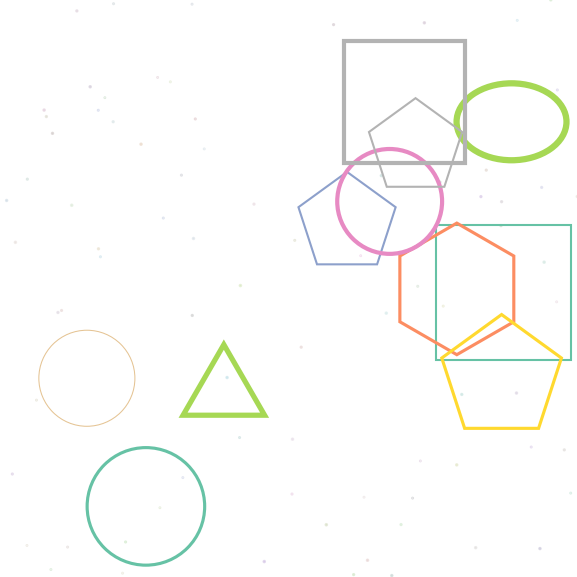[{"shape": "square", "thickness": 1, "radius": 0.58, "center": [0.871, 0.493]}, {"shape": "circle", "thickness": 1.5, "radius": 0.51, "center": [0.253, 0.122]}, {"shape": "hexagon", "thickness": 1.5, "radius": 0.57, "center": [0.791, 0.499]}, {"shape": "pentagon", "thickness": 1, "radius": 0.44, "center": [0.601, 0.613]}, {"shape": "circle", "thickness": 2, "radius": 0.45, "center": [0.675, 0.65]}, {"shape": "triangle", "thickness": 2.5, "radius": 0.41, "center": [0.388, 0.321]}, {"shape": "oval", "thickness": 3, "radius": 0.48, "center": [0.886, 0.788]}, {"shape": "pentagon", "thickness": 1.5, "radius": 0.54, "center": [0.869, 0.346]}, {"shape": "circle", "thickness": 0.5, "radius": 0.42, "center": [0.15, 0.344]}, {"shape": "square", "thickness": 2, "radius": 0.53, "center": [0.701, 0.822]}, {"shape": "pentagon", "thickness": 1, "radius": 0.42, "center": [0.72, 0.744]}]